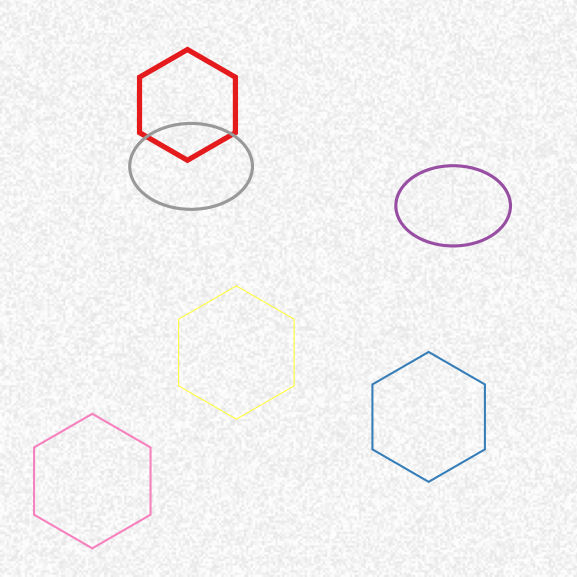[{"shape": "hexagon", "thickness": 2.5, "radius": 0.48, "center": [0.325, 0.817]}, {"shape": "hexagon", "thickness": 1, "radius": 0.56, "center": [0.742, 0.277]}, {"shape": "oval", "thickness": 1.5, "radius": 0.5, "center": [0.785, 0.643]}, {"shape": "hexagon", "thickness": 0.5, "radius": 0.58, "center": [0.409, 0.389]}, {"shape": "hexagon", "thickness": 1, "radius": 0.58, "center": [0.16, 0.166]}, {"shape": "oval", "thickness": 1.5, "radius": 0.53, "center": [0.331, 0.711]}]